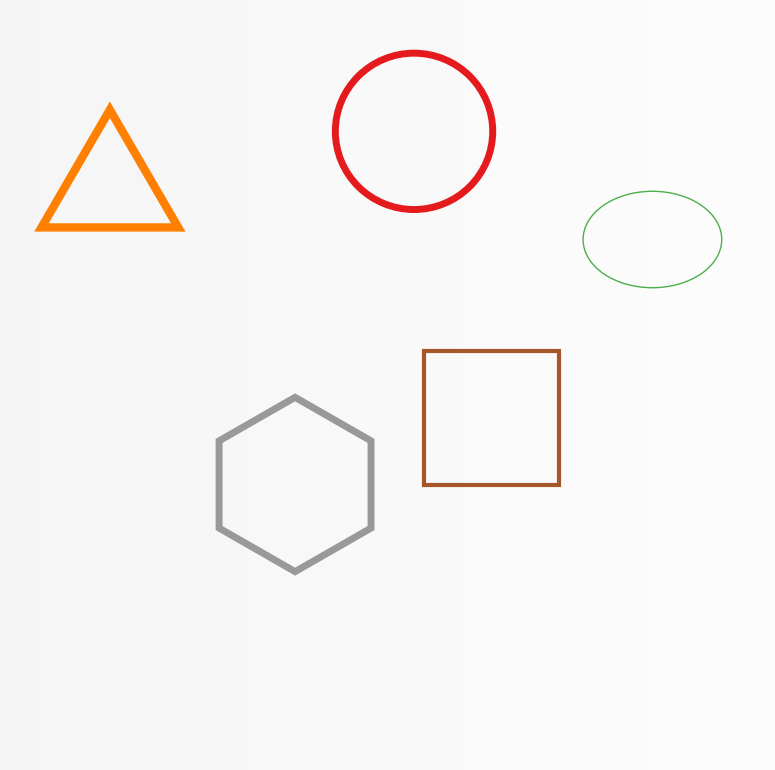[{"shape": "circle", "thickness": 2.5, "radius": 0.51, "center": [0.534, 0.829]}, {"shape": "oval", "thickness": 0.5, "radius": 0.45, "center": [0.842, 0.689]}, {"shape": "triangle", "thickness": 3, "radius": 0.51, "center": [0.142, 0.756]}, {"shape": "square", "thickness": 1.5, "radius": 0.43, "center": [0.634, 0.458]}, {"shape": "hexagon", "thickness": 2.5, "radius": 0.57, "center": [0.381, 0.371]}]